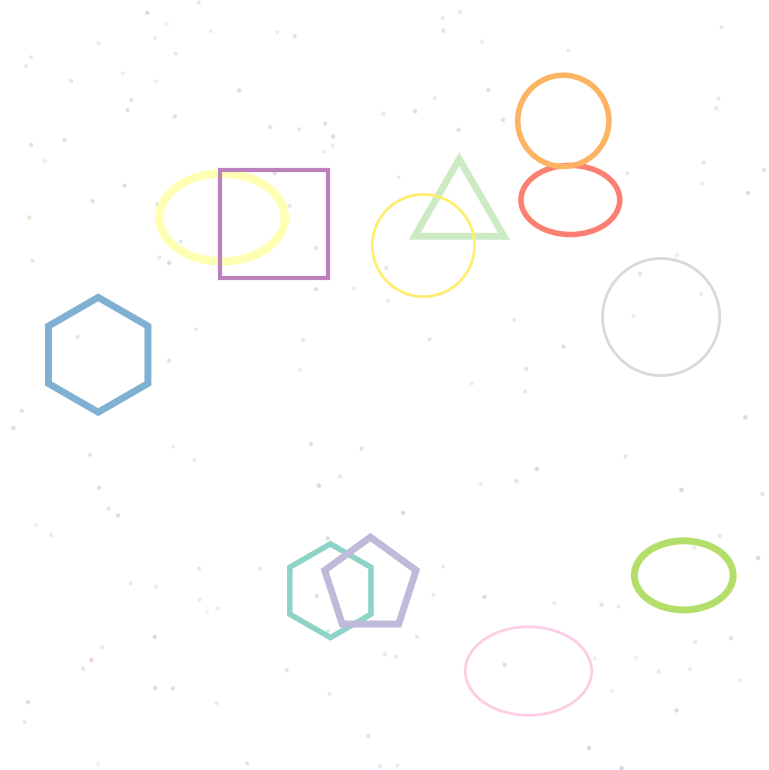[{"shape": "hexagon", "thickness": 2, "radius": 0.3, "center": [0.429, 0.233]}, {"shape": "oval", "thickness": 3, "radius": 0.41, "center": [0.288, 0.718]}, {"shape": "pentagon", "thickness": 2.5, "radius": 0.31, "center": [0.481, 0.24]}, {"shape": "oval", "thickness": 2, "radius": 0.32, "center": [0.741, 0.74]}, {"shape": "hexagon", "thickness": 2.5, "radius": 0.37, "center": [0.128, 0.539]}, {"shape": "circle", "thickness": 2, "radius": 0.3, "center": [0.732, 0.843]}, {"shape": "oval", "thickness": 2.5, "radius": 0.32, "center": [0.888, 0.253]}, {"shape": "oval", "thickness": 1, "radius": 0.41, "center": [0.686, 0.129]}, {"shape": "circle", "thickness": 1, "radius": 0.38, "center": [0.859, 0.588]}, {"shape": "square", "thickness": 1.5, "radius": 0.35, "center": [0.356, 0.709]}, {"shape": "triangle", "thickness": 2.5, "radius": 0.33, "center": [0.596, 0.727]}, {"shape": "circle", "thickness": 1, "radius": 0.33, "center": [0.55, 0.681]}]